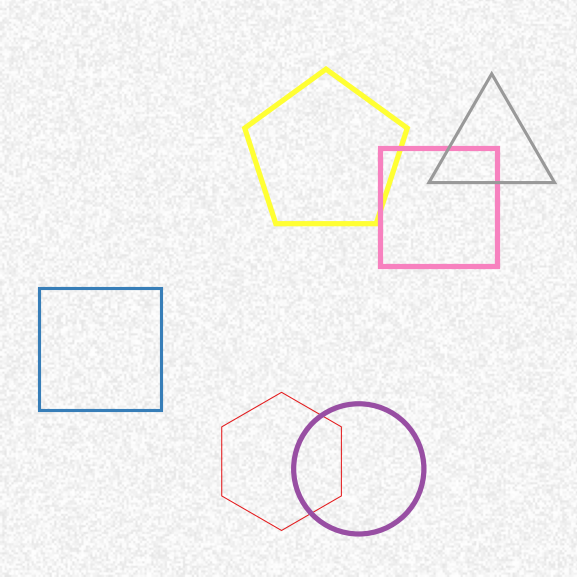[{"shape": "hexagon", "thickness": 0.5, "radius": 0.6, "center": [0.488, 0.2]}, {"shape": "square", "thickness": 1.5, "radius": 0.53, "center": [0.173, 0.394]}, {"shape": "circle", "thickness": 2.5, "radius": 0.56, "center": [0.621, 0.187]}, {"shape": "pentagon", "thickness": 2.5, "radius": 0.74, "center": [0.564, 0.732]}, {"shape": "square", "thickness": 2.5, "radius": 0.51, "center": [0.759, 0.64]}, {"shape": "triangle", "thickness": 1.5, "radius": 0.63, "center": [0.851, 0.746]}]